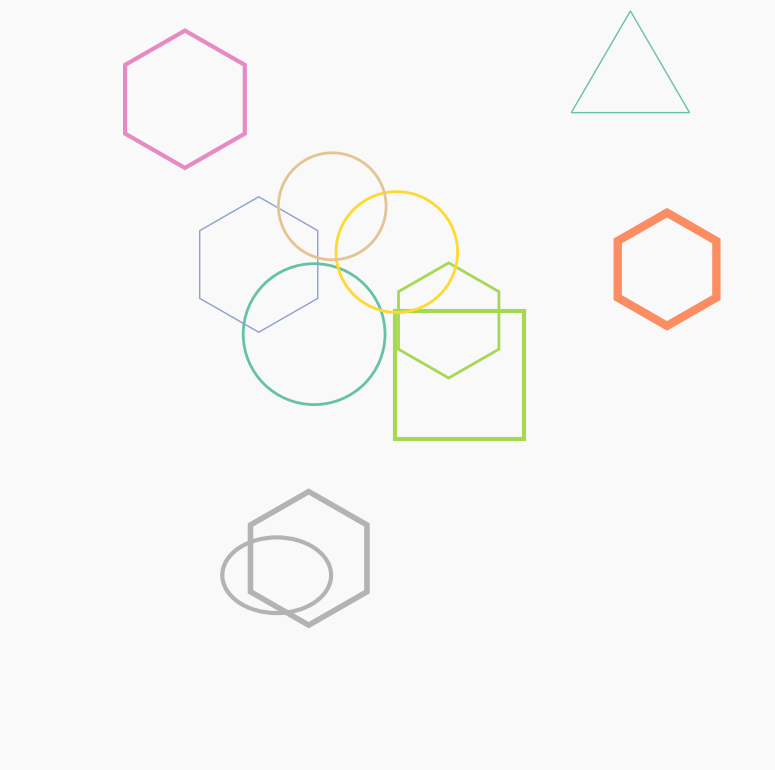[{"shape": "circle", "thickness": 1, "radius": 0.46, "center": [0.405, 0.566]}, {"shape": "triangle", "thickness": 0.5, "radius": 0.44, "center": [0.813, 0.898]}, {"shape": "hexagon", "thickness": 3, "radius": 0.37, "center": [0.861, 0.65]}, {"shape": "hexagon", "thickness": 0.5, "radius": 0.44, "center": [0.334, 0.656]}, {"shape": "hexagon", "thickness": 1.5, "radius": 0.45, "center": [0.239, 0.871]}, {"shape": "square", "thickness": 1.5, "radius": 0.42, "center": [0.592, 0.513]}, {"shape": "hexagon", "thickness": 1, "radius": 0.37, "center": [0.579, 0.584]}, {"shape": "circle", "thickness": 1, "radius": 0.39, "center": [0.512, 0.673]}, {"shape": "circle", "thickness": 1, "radius": 0.35, "center": [0.429, 0.732]}, {"shape": "oval", "thickness": 1.5, "radius": 0.35, "center": [0.357, 0.253]}, {"shape": "hexagon", "thickness": 2, "radius": 0.43, "center": [0.398, 0.275]}]